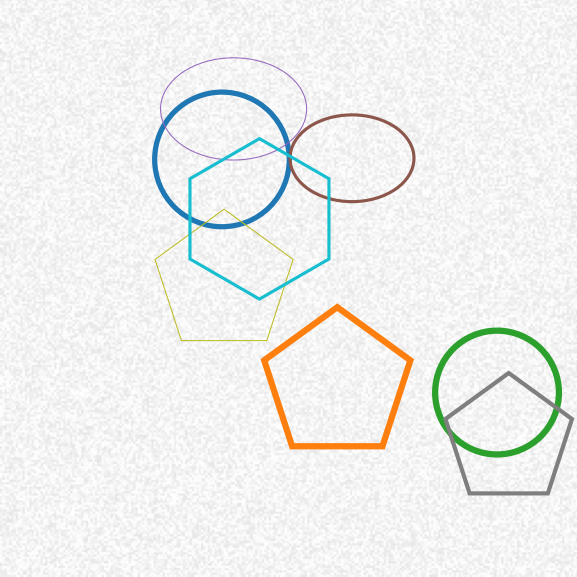[{"shape": "circle", "thickness": 2.5, "radius": 0.58, "center": [0.384, 0.723]}, {"shape": "pentagon", "thickness": 3, "radius": 0.67, "center": [0.584, 0.334]}, {"shape": "circle", "thickness": 3, "radius": 0.54, "center": [0.861, 0.319]}, {"shape": "oval", "thickness": 0.5, "radius": 0.63, "center": [0.404, 0.811]}, {"shape": "oval", "thickness": 1.5, "radius": 0.54, "center": [0.61, 0.725]}, {"shape": "pentagon", "thickness": 2, "radius": 0.58, "center": [0.881, 0.238]}, {"shape": "pentagon", "thickness": 0.5, "radius": 0.63, "center": [0.388, 0.511]}, {"shape": "hexagon", "thickness": 1.5, "radius": 0.69, "center": [0.449, 0.62]}]